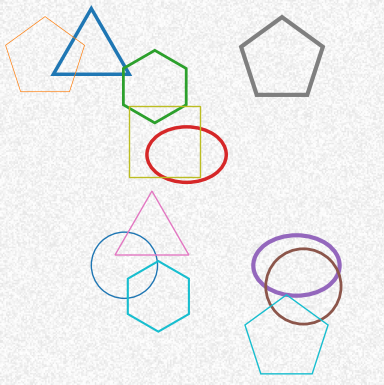[{"shape": "triangle", "thickness": 2.5, "radius": 0.57, "center": [0.237, 0.864]}, {"shape": "circle", "thickness": 1, "radius": 0.43, "center": [0.323, 0.311]}, {"shape": "pentagon", "thickness": 0.5, "radius": 0.54, "center": [0.117, 0.849]}, {"shape": "hexagon", "thickness": 2, "radius": 0.47, "center": [0.402, 0.775]}, {"shape": "oval", "thickness": 2.5, "radius": 0.52, "center": [0.485, 0.598]}, {"shape": "oval", "thickness": 3, "radius": 0.56, "center": [0.77, 0.31]}, {"shape": "circle", "thickness": 2, "radius": 0.49, "center": [0.788, 0.256]}, {"shape": "triangle", "thickness": 1, "radius": 0.55, "center": [0.395, 0.393]}, {"shape": "pentagon", "thickness": 3, "radius": 0.56, "center": [0.732, 0.844]}, {"shape": "square", "thickness": 1, "radius": 0.46, "center": [0.427, 0.633]}, {"shape": "pentagon", "thickness": 1, "radius": 0.57, "center": [0.744, 0.121]}, {"shape": "hexagon", "thickness": 1.5, "radius": 0.46, "center": [0.411, 0.23]}]